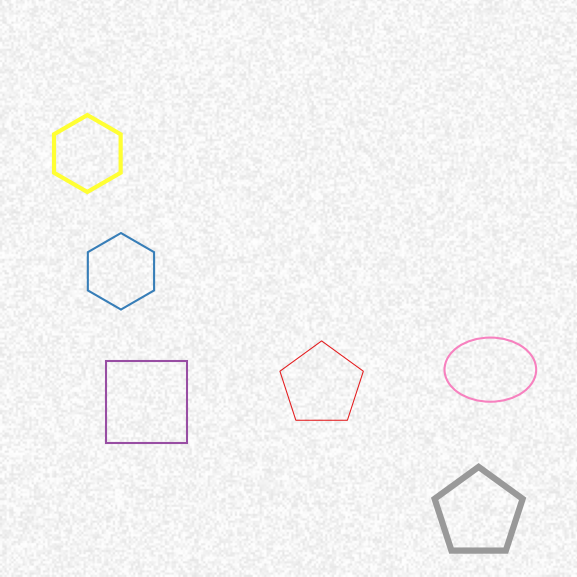[{"shape": "pentagon", "thickness": 0.5, "radius": 0.38, "center": [0.557, 0.333]}, {"shape": "hexagon", "thickness": 1, "radius": 0.33, "center": [0.209, 0.529]}, {"shape": "square", "thickness": 1, "radius": 0.35, "center": [0.254, 0.303]}, {"shape": "hexagon", "thickness": 2, "radius": 0.33, "center": [0.151, 0.733]}, {"shape": "oval", "thickness": 1, "radius": 0.4, "center": [0.849, 0.359]}, {"shape": "pentagon", "thickness": 3, "radius": 0.4, "center": [0.829, 0.111]}]